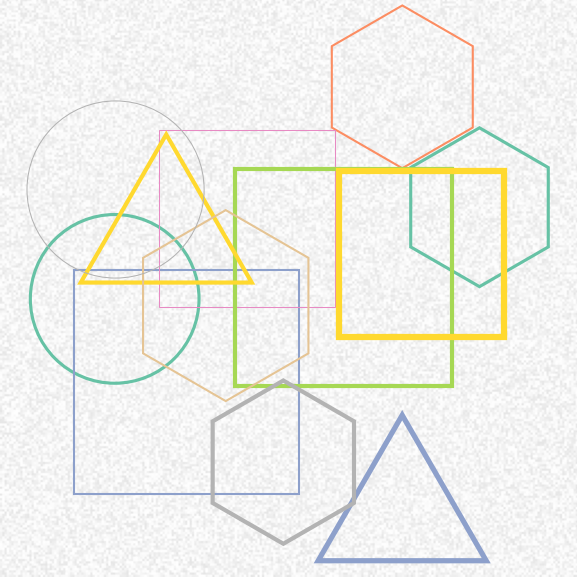[{"shape": "hexagon", "thickness": 1.5, "radius": 0.69, "center": [0.83, 0.64]}, {"shape": "circle", "thickness": 1.5, "radius": 0.73, "center": [0.199, 0.482]}, {"shape": "hexagon", "thickness": 1, "radius": 0.7, "center": [0.697, 0.849]}, {"shape": "triangle", "thickness": 2.5, "radius": 0.84, "center": [0.696, 0.112]}, {"shape": "square", "thickness": 1, "radius": 0.97, "center": [0.323, 0.337]}, {"shape": "square", "thickness": 0.5, "radius": 0.76, "center": [0.428, 0.621]}, {"shape": "square", "thickness": 2, "radius": 0.94, "center": [0.594, 0.518]}, {"shape": "square", "thickness": 3, "radius": 0.72, "center": [0.73, 0.559]}, {"shape": "triangle", "thickness": 2, "radius": 0.85, "center": [0.288, 0.595]}, {"shape": "hexagon", "thickness": 1, "radius": 0.83, "center": [0.391, 0.47]}, {"shape": "circle", "thickness": 0.5, "radius": 0.77, "center": [0.2, 0.671]}, {"shape": "hexagon", "thickness": 2, "radius": 0.71, "center": [0.491, 0.199]}]